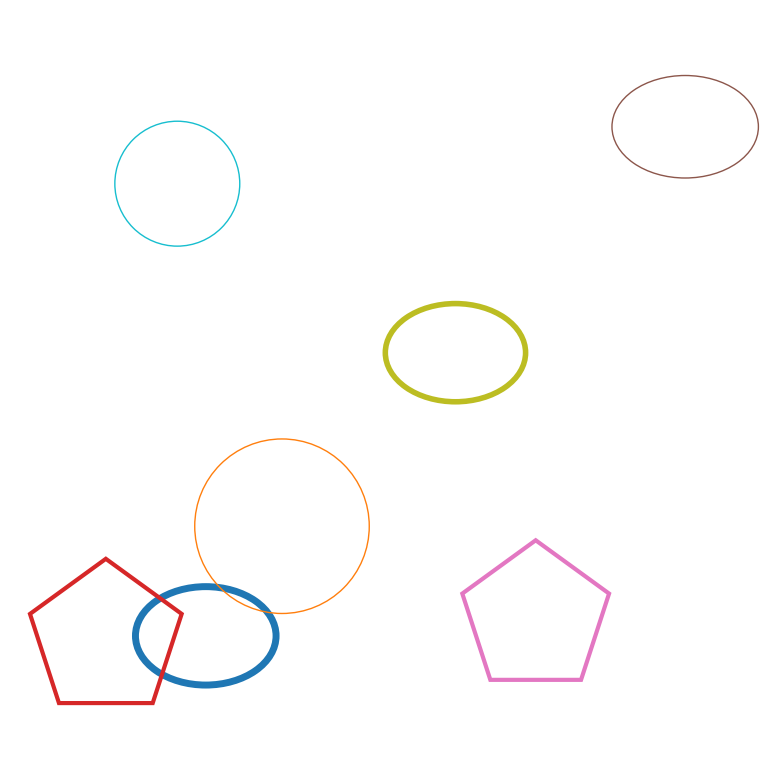[{"shape": "oval", "thickness": 2.5, "radius": 0.46, "center": [0.267, 0.174]}, {"shape": "circle", "thickness": 0.5, "radius": 0.57, "center": [0.366, 0.317]}, {"shape": "pentagon", "thickness": 1.5, "radius": 0.52, "center": [0.137, 0.171]}, {"shape": "oval", "thickness": 0.5, "radius": 0.48, "center": [0.89, 0.835]}, {"shape": "pentagon", "thickness": 1.5, "radius": 0.5, "center": [0.696, 0.198]}, {"shape": "oval", "thickness": 2, "radius": 0.46, "center": [0.591, 0.542]}, {"shape": "circle", "thickness": 0.5, "radius": 0.41, "center": [0.23, 0.761]}]